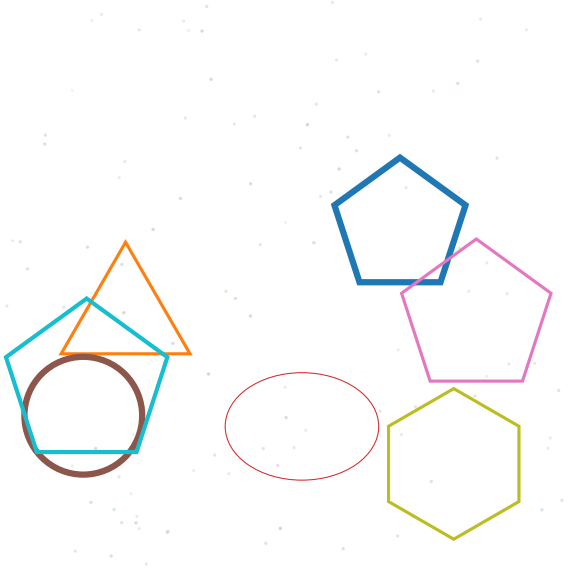[{"shape": "pentagon", "thickness": 3, "radius": 0.6, "center": [0.693, 0.607]}, {"shape": "triangle", "thickness": 1.5, "radius": 0.64, "center": [0.217, 0.451]}, {"shape": "oval", "thickness": 0.5, "radius": 0.66, "center": [0.523, 0.261]}, {"shape": "circle", "thickness": 3, "radius": 0.51, "center": [0.144, 0.279]}, {"shape": "pentagon", "thickness": 1.5, "radius": 0.68, "center": [0.825, 0.449]}, {"shape": "hexagon", "thickness": 1.5, "radius": 0.65, "center": [0.786, 0.196]}, {"shape": "pentagon", "thickness": 2, "radius": 0.73, "center": [0.15, 0.335]}]